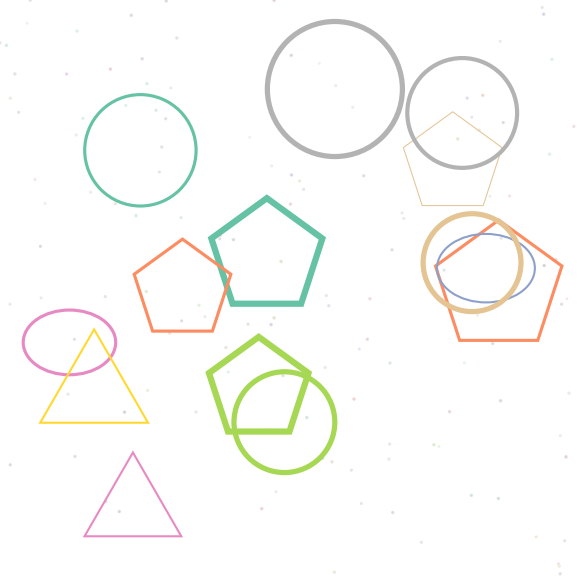[{"shape": "circle", "thickness": 1.5, "radius": 0.48, "center": [0.243, 0.739]}, {"shape": "pentagon", "thickness": 3, "radius": 0.51, "center": [0.462, 0.555]}, {"shape": "pentagon", "thickness": 1.5, "radius": 0.58, "center": [0.864, 0.503]}, {"shape": "pentagon", "thickness": 1.5, "radius": 0.44, "center": [0.316, 0.497]}, {"shape": "oval", "thickness": 1, "radius": 0.42, "center": [0.841, 0.535]}, {"shape": "oval", "thickness": 1.5, "radius": 0.4, "center": [0.12, 0.406]}, {"shape": "triangle", "thickness": 1, "radius": 0.48, "center": [0.23, 0.119]}, {"shape": "circle", "thickness": 2.5, "radius": 0.44, "center": [0.492, 0.268]}, {"shape": "pentagon", "thickness": 3, "radius": 0.45, "center": [0.448, 0.325]}, {"shape": "triangle", "thickness": 1, "radius": 0.54, "center": [0.163, 0.321]}, {"shape": "circle", "thickness": 2.5, "radius": 0.42, "center": [0.817, 0.544]}, {"shape": "pentagon", "thickness": 0.5, "radius": 0.45, "center": [0.784, 0.716]}, {"shape": "circle", "thickness": 2.5, "radius": 0.58, "center": [0.58, 0.845]}, {"shape": "circle", "thickness": 2, "radius": 0.48, "center": [0.8, 0.804]}]